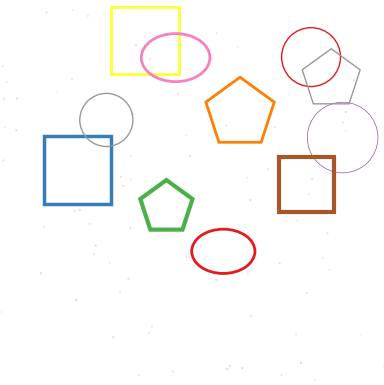[{"shape": "circle", "thickness": 1, "radius": 0.38, "center": [0.808, 0.852]}, {"shape": "oval", "thickness": 2, "radius": 0.41, "center": [0.58, 0.347]}, {"shape": "square", "thickness": 2.5, "radius": 0.44, "center": [0.201, 0.559]}, {"shape": "pentagon", "thickness": 3, "radius": 0.36, "center": [0.432, 0.461]}, {"shape": "circle", "thickness": 0.5, "radius": 0.46, "center": [0.89, 0.643]}, {"shape": "pentagon", "thickness": 2, "radius": 0.47, "center": [0.624, 0.706]}, {"shape": "square", "thickness": 2, "radius": 0.44, "center": [0.377, 0.895]}, {"shape": "square", "thickness": 3, "radius": 0.36, "center": [0.795, 0.522]}, {"shape": "oval", "thickness": 2, "radius": 0.45, "center": [0.456, 0.85]}, {"shape": "circle", "thickness": 1, "radius": 0.34, "center": [0.276, 0.688]}, {"shape": "pentagon", "thickness": 1, "radius": 0.4, "center": [0.86, 0.794]}]